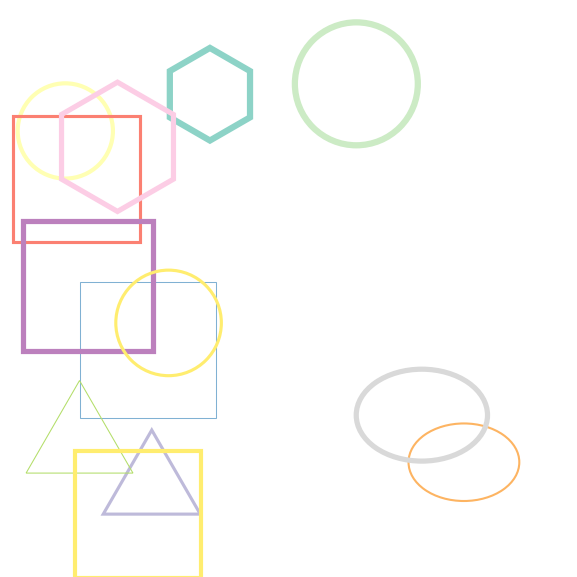[{"shape": "hexagon", "thickness": 3, "radius": 0.4, "center": [0.364, 0.836]}, {"shape": "circle", "thickness": 2, "radius": 0.41, "center": [0.113, 0.772]}, {"shape": "triangle", "thickness": 1.5, "radius": 0.49, "center": [0.263, 0.157]}, {"shape": "square", "thickness": 1.5, "radius": 0.55, "center": [0.132, 0.689]}, {"shape": "square", "thickness": 0.5, "radius": 0.59, "center": [0.257, 0.393]}, {"shape": "oval", "thickness": 1, "radius": 0.48, "center": [0.803, 0.199]}, {"shape": "triangle", "thickness": 0.5, "radius": 0.53, "center": [0.138, 0.233]}, {"shape": "hexagon", "thickness": 2.5, "radius": 0.56, "center": [0.203, 0.745]}, {"shape": "oval", "thickness": 2.5, "radius": 0.57, "center": [0.731, 0.28]}, {"shape": "square", "thickness": 2.5, "radius": 0.56, "center": [0.152, 0.504]}, {"shape": "circle", "thickness": 3, "radius": 0.53, "center": [0.617, 0.854]}, {"shape": "circle", "thickness": 1.5, "radius": 0.46, "center": [0.292, 0.44]}, {"shape": "square", "thickness": 2, "radius": 0.55, "center": [0.239, 0.108]}]